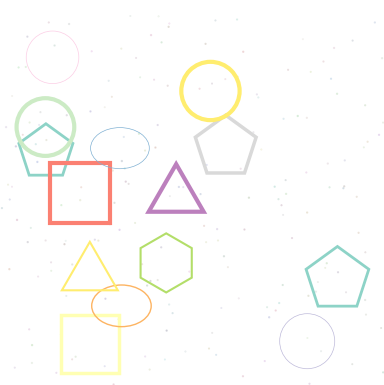[{"shape": "pentagon", "thickness": 2, "radius": 0.37, "center": [0.119, 0.605]}, {"shape": "pentagon", "thickness": 2, "radius": 0.43, "center": [0.876, 0.274]}, {"shape": "square", "thickness": 2.5, "radius": 0.38, "center": [0.233, 0.108]}, {"shape": "circle", "thickness": 0.5, "radius": 0.36, "center": [0.798, 0.114]}, {"shape": "square", "thickness": 3, "radius": 0.39, "center": [0.208, 0.498]}, {"shape": "oval", "thickness": 0.5, "radius": 0.38, "center": [0.312, 0.615]}, {"shape": "oval", "thickness": 1, "radius": 0.39, "center": [0.315, 0.206]}, {"shape": "hexagon", "thickness": 1.5, "radius": 0.38, "center": [0.432, 0.317]}, {"shape": "circle", "thickness": 0.5, "radius": 0.34, "center": [0.136, 0.851]}, {"shape": "pentagon", "thickness": 2.5, "radius": 0.41, "center": [0.586, 0.618]}, {"shape": "triangle", "thickness": 3, "radius": 0.41, "center": [0.458, 0.491]}, {"shape": "circle", "thickness": 3, "radius": 0.37, "center": [0.118, 0.67]}, {"shape": "triangle", "thickness": 1.5, "radius": 0.42, "center": [0.233, 0.288]}, {"shape": "circle", "thickness": 3, "radius": 0.38, "center": [0.547, 0.764]}]